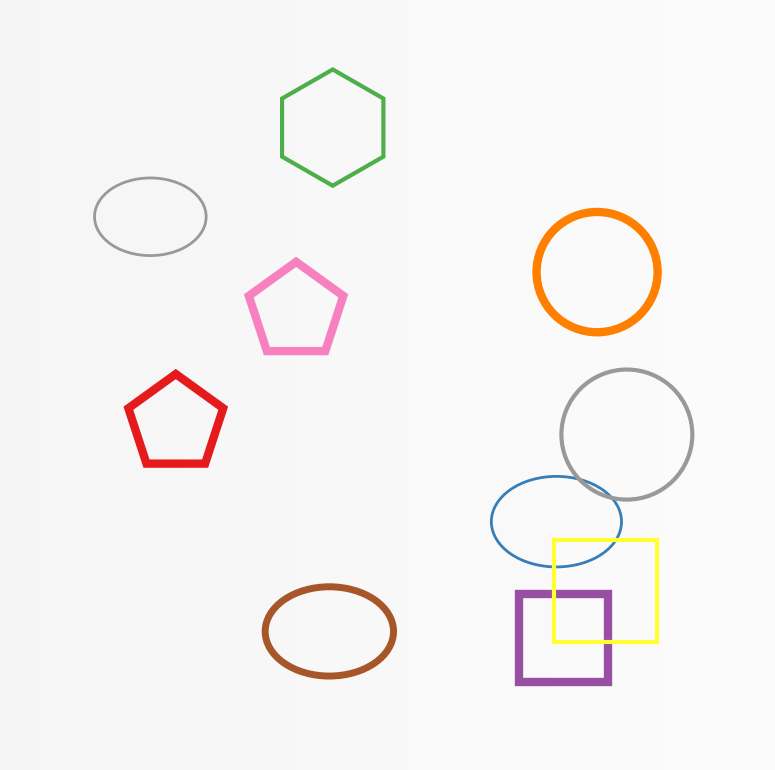[{"shape": "pentagon", "thickness": 3, "radius": 0.32, "center": [0.227, 0.45]}, {"shape": "oval", "thickness": 1, "radius": 0.42, "center": [0.718, 0.323]}, {"shape": "hexagon", "thickness": 1.5, "radius": 0.38, "center": [0.429, 0.834]}, {"shape": "square", "thickness": 3, "radius": 0.29, "center": [0.727, 0.172]}, {"shape": "circle", "thickness": 3, "radius": 0.39, "center": [0.77, 0.647]}, {"shape": "square", "thickness": 1.5, "radius": 0.33, "center": [0.782, 0.233]}, {"shape": "oval", "thickness": 2.5, "radius": 0.41, "center": [0.425, 0.18]}, {"shape": "pentagon", "thickness": 3, "radius": 0.32, "center": [0.382, 0.596]}, {"shape": "oval", "thickness": 1, "radius": 0.36, "center": [0.194, 0.718]}, {"shape": "circle", "thickness": 1.5, "radius": 0.42, "center": [0.809, 0.436]}]